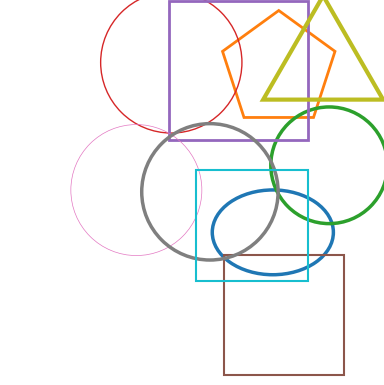[{"shape": "oval", "thickness": 2.5, "radius": 0.79, "center": [0.709, 0.397]}, {"shape": "pentagon", "thickness": 2, "radius": 0.77, "center": [0.724, 0.819]}, {"shape": "circle", "thickness": 2.5, "radius": 0.76, "center": [0.855, 0.571]}, {"shape": "circle", "thickness": 1, "radius": 0.92, "center": [0.445, 0.838]}, {"shape": "square", "thickness": 2, "radius": 0.9, "center": [0.619, 0.818]}, {"shape": "square", "thickness": 1.5, "radius": 0.78, "center": [0.737, 0.183]}, {"shape": "circle", "thickness": 0.5, "radius": 0.85, "center": [0.354, 0.506]}, {"shape": "circle", "thickness": 2.5, "radius": 0.89, "center": [0.545, 0.502]}, {"shape": "triangle", "thickness": 3, "radius": 0.9, "center": [0.839, 0.831]}, {"shape": "square", "thickness": 1.5, "radius": 0.72, "center": [0.654, 0.414]}]